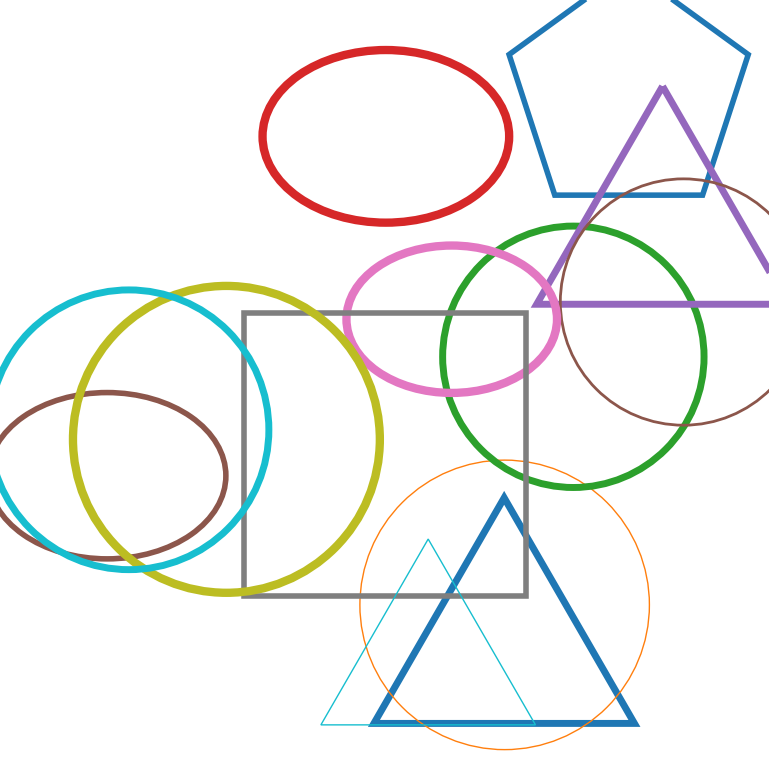[{"shape": "triangle", "thickness": 2.5, "radius": 0.98, "center": [0.655, 0.158]}, {"shape": "pentagon", "thickness": 2, "radius": 0.82, "center": [0.816, 0.879]}, {"shape": "circle", "thickness": 0.5, "radius": 0.94, "center": [0.655, 0.214]}, {"shape": "circle", "thickness": 2.5, "radius": 0.85, "center": [0.745, 0.537]}, {"shape": "oval", "thickness": 3, "radius": 0.8, "center": [0.501, 0.823]}, {"shape": "triangle", "thickness": 2.5, "radius": 0.94, "center": [0.86, 0.699]}, {"shape": "oval", "thickness": 2, "radius": 0.77, "center": [0.139, 0.382]}, {"shape": "circle", "thickness": 1, "radius": 0.8, "center": [0.888, 0.608]}, {"shape": "oval", "thickness": 3, "radius": 0.68, "center": [0.587, 0.585]}, {"shape": "square", "thickness": 2, "radius": 0.92, "center": [0.5, 0.41]}, {"shape": "circle", "thickness": 3, "radius": 1.0, "center": [0.294, 0.429]}, {"shape": "triangle", "thickness": 0.5, "radius": 0.8, "center": [0.556, 0.139]}, {"shape": "circle", "thickness": 2.5, "radius": 0.91, "center": [0.168, 0.442]}]